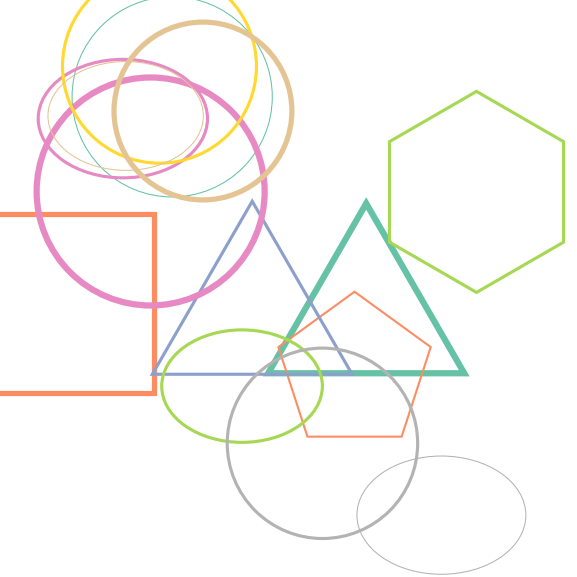[{"shape": "triangle", "thickness": 3, "radius": 0.98, "center": [0.634, 0.451]}, {"shape": "circle", "thickness": 0.5, "radius": 0.87, "center": [0.298, 0.831]}, {"shape": "square", "thickness": 2.5, "radius": 0.78, "center": [0.112, 0.474]}, {"shape": "pentagon", "thickness": 1, "radius": 0.69, "center": [0.614, 0.355]}, {"shape": "triangle", "thickness": 1.5, "radius": 1.0, "center": [0.437, 0.451]}, {"shape": "oval", "thickness": 1.5, "radius": 0.73, "center": [0.213, 0.794]}, {"shape": "circle", "thickness": 3, "radius": 0.99, "center": [0.261, 0.668]}, {"shape": "hexagon", "thickness": 1.5, "radius": 0.87, "center": [0.825, 0.667]}, {"shape": "oval", "thickness": 1.5, "radius": 0.7, "center": [0.419, 0.331]}, {"shape": "circle", "thickness": 1.5, "radius": 0.84, "center": [0.276, 0.885]}, {"shape": "circle", "thickness": 2.5, "radius": 0.77, "center": [0.351, 0.807]}, {"shape": "oval", "thickness": 0.5, "radius": 0.67, "center": [0.218, 0.798]}, {"shape": "oval", "thickness": 0.5, "radius": 0.73, "center": [0.764, 0.107]}, {"shape": "circle", "thickness": 1.5, "radius": 0.82, "center": [0.558, 0.232]}]